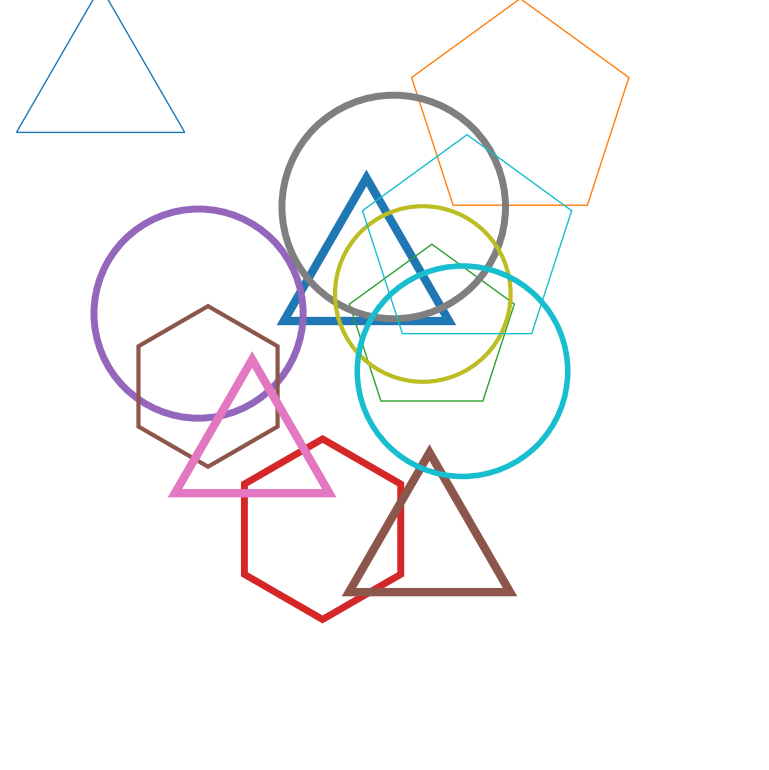[{"shape": "triangle", "thickness": 3, "radius": 0.62, "center": [0.476, 0.645]}, {"shape": "triangle", "thickness": 0.5, "radius": 0.63, "center": [0.131, 0.891]}, {"shape": "pentagon", "thickness": 0.5, "radius": 0.74, "center": [0.676, 0.853]}, {"shape": "pentagon", "thickness": 0.5, "radius": 0.56, "center": [0.561, 0.57]}, {"shape": "hexagon", "thickness": 2.5, "radius": 0.59, "center": [0.419, 0.313]}, {"shape": "circle", "thickness": 2.5, "radius": 0.68, "center": [0.258, 0.593]}, {"shape": "triangle", "thickness": 3, "radius": 0.6, "center": [0.558, 0.291]}, {"shape": "hexagon", "thickness": 1.5, "radius": 0.52, "center": [0.27, 0.498]}, {"shape": "triangle", "thickness": 3, "radius": 0.58, "center": [0.327, 0.417]}, {"shape": "circle", "thickness": 2.5, "radius": 0.73, "center": [0.511, 0.731]}, {"shape": "circle", "thickness": 1.5, "radius": 0.57, "center": [0.549, 0.618]}, {"shape": "circle", "thickness": 2, "radius": 0.68, "center": [0.601, 0.518]}, {"shape": "pentagon", "thickness": 0.5, "radius": 0.71, "center": [0.607, 0.682]}]